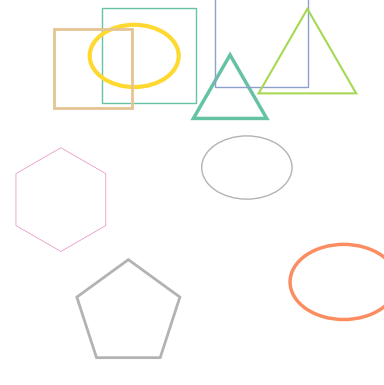[{"shape": "triangle", "thickness": 2.5, "radius": 0.55, "center": [0.598, 0.747]}, {"shape": "square", "thickness": 1, "radius": 0.61, "center": [0.388, 0.856]}, {"shape": "oval", "thickness": 2.5, "radius": 0.7, "center": [0.893, 0.268]}, {"shape": "square", "thickness": 1, "radius": 0.61, "center": [0.679, 0.894]}, {"shape": "hexagon", "thickness": 0.5, "radius": 0.67, "center": [0.158, 0.482]}, {"shape": "triangle", "thickness": 1.5, "radius": 0.73, "center": [0.798, 0.831]}, {"shape": "oval", "thickness": 3, "radius": 0.58, "center": [0.349, 0.855]}, {"shape": "square", "thickness": 2, "radius": 0.51, "center": [0.242, 0.821]}, {"shape": "pentagon", "thickness": 2, "radius": 0.7, "center": [0.333, 0.185]}, {"shape": "oval", "thickness": 1, "radius": 0.59, "center": [0.641, 0.565]}]